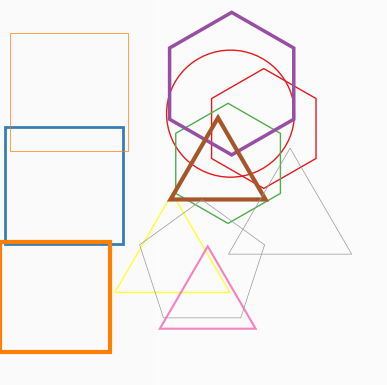[{"shape": "circle", "thickness": 1, "radius": 0.82, "center": [0.595, 0.705]}, {"shape": "hexagon", "thickness": 1, "radius": 0.78, "center": [0.681, 0.666]}, {"shape": "square", "thickness": 2, "radius": 0.76, "center": [0.166, 0.518]}, {"shape": "hexagon", "thickness": 1, "radius": 0.78, "center": [0.589, 0.576]}, {"shape": "hexagon", "thickness": 2.5, "radius": 0.93, "center": [0.598, 0.783]}, {"shape": "square", "thickness": 0.5, "radius": 0.77, "center": [0.178, 0.762]}, {"shape": "square", "thickness": 3, "radius": 0.71, "center": [0.141, 0.229]}, {"shape": "triangle", "thickness": 1, "radius": 0.86, "center": [0.445, 0.326]}, {"shape": "triangle", "thickness": 3, "radius": 0.71, "center": [0.563, 0.553]}, {"shape": "triangle", "thickness": 1.5, "radius": 0.71, "center": [0.536, 0.218]}, {"shape": "pentagon", "thickness": 0.5, "radius": 0.85, "center": [0.522, 0.312]}, {"shape": "triangle", "thickness": 0.5, "radius": 0.92, "center": [0.749, 0.432]}]